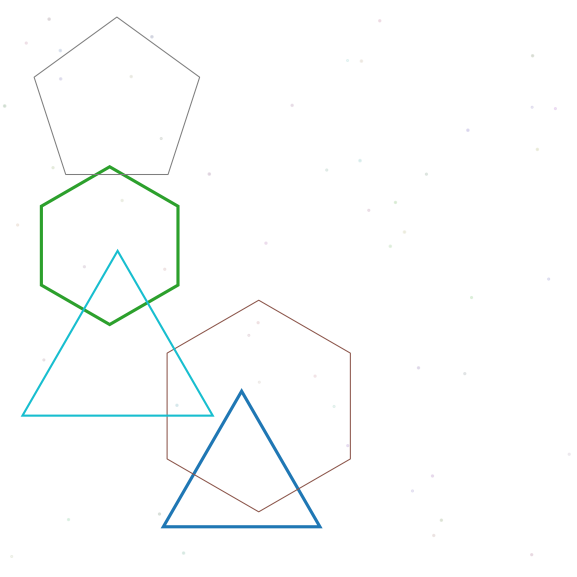[{"shape": "triangle", "thickness": 1.5, "radius": 0.78, "center": [0.418, 0.165]}, {"shape": "hexagon", "thickness": 1.5, "radius": 0.68, "center": [0.19, 0.574]}, {"shape": "hexagon", "thickness": 0.5, "radius": 0.92, "center": [0.448, 0.296]}, {"shape": "pentagon", "thickness": 0.5, "radius": 0.75, "center": [0.202, 0.819]}, {"shape": "triangle", "thickness": 1, "radius": 0.95, "center": [0.204, 0.375]}]